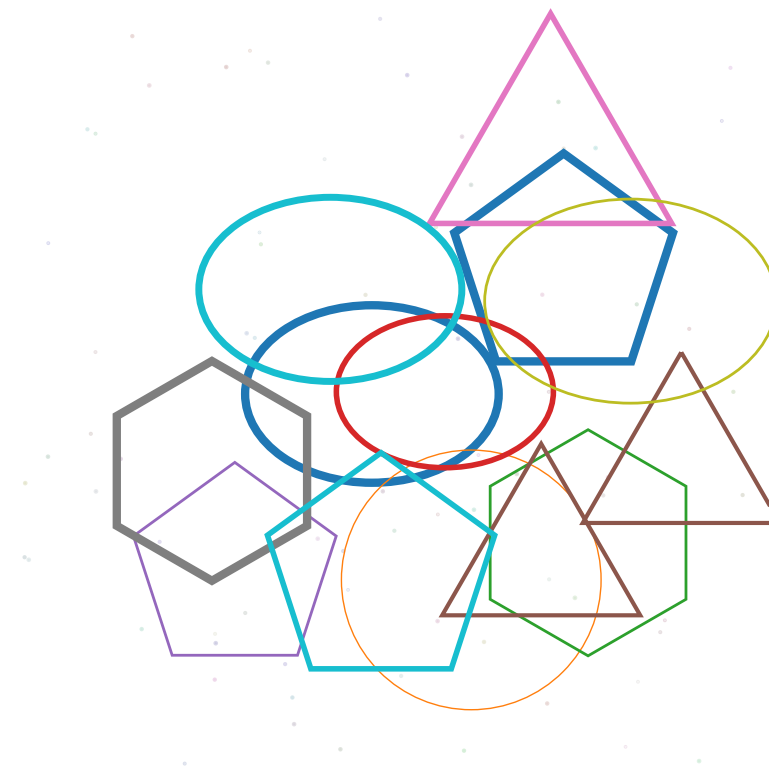[{"shape": "pentagon", "thickness": 3, "radius": 0.75, "center": [0.732, 0.651]}, {"shape": "oval", "thickness": 3, "radius": 0.82, "center": [0.483, 0.488]}, {"shape": "circle", "thickness": 0.5, "radius": 0.84, "center": [0.612, 0.247]}, {"shape": "hexagon", "thickness": 1, "radius": 0.73, "center": [0.764, 0.295]}, {"shape": "oval", "thickness": 2, "radius": 0.7, "center": [0.578, 0.491]}, {"shape": "pentagon", "thickness": 1, "radius": 0.69, "center": [0.305, 0.261]}, {"shape": "triangle", "thickness": 1.5, "radius": 0.74, "center": [0.885, 0.395]}, {"shape": "triangle", "thickness": 1.5, "radius": 0.74, "center": [0.703, 0.275]}, {"shape": "triangle", "thickness": 2, "radius": 0.91, "center": [0.715, 0.801]}, {"shape": "hexagon", "thickness": 3, "radius": 0.71, "center": [0.275, 0.388]}, {"shape": "oval", "thickness": 1, "radius": 0.95, "center": [0.819, 0.609]}, {"shape": "pentagon", "thickness": 2, "radius": 0.78, "center": [0.495, 0.257]}, {"shape": "oval", "thickness": 2.5, "radius": 0.85, "center": [0.429, 0.624]}]